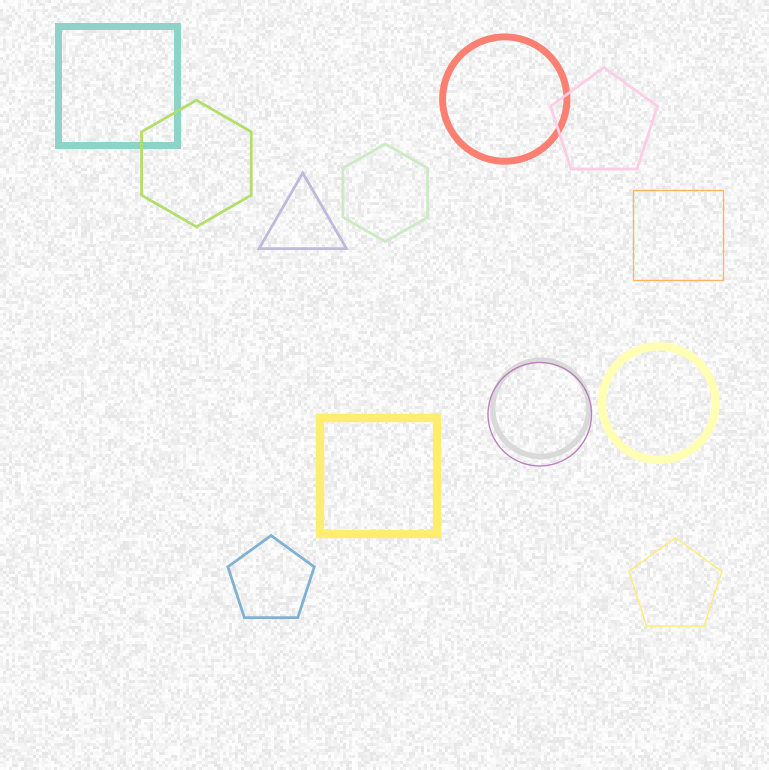[{"shape": "square", "thickness": 2.5, "radius": 0.39, "center": [0.153, 0.888]}, {"shape": "circle", "thickness": 3, "radius": 0.37, "center": [0.856, 0.476]}, {"shape": "triangle", "thickness": 1, "radius": 0.33, "center": [0.393, 0.71]}, {"shape": "circle", "thickness": 2.5, "radius": 0.4, "center": [0.656, 0.871]}, {"shape": "pentagon", "thickness": 1, "radius": 0.29, "center": [0.352, 0.246]}, {"shape": "square", "thickness": 0.5, "radius": 0.29, "center": [0.881, 0.695]}, {"shape": "hexagon", "thickness": 1, "radius": 0.41, "center": [0.255, 0.788]}, {"shape": "pentagon", "thickness": 1, "radius": 0.36, "center": [0.784, 0.84]}, {"shape": "circle", "thickness": 2, "radius": 0.31, "center": [0.702, 0.47]}, {"shape": "circle", "thickness": 0.5, "radius": 0.34, "center": [0.701, 0.462]}, {"shape": "hexagon", "thickness": 1, "radius": 0.32, "center": [0.5, 0.75]}, {"shape": "square", "thickness": 3, "radius": 0.38, "center": [0.491, 0.382]}, {"shape": "pentagon", "thickness": 0.5, "radius": 0.32, "center": [0.877, 0.238]}]